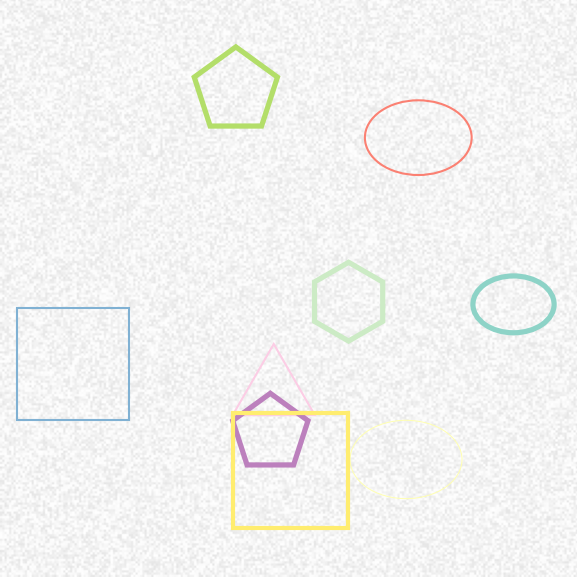[{"shape": "oval", "thickness": 2.5, "radius": 0.35, "center": [0.889, 0.472]}, {"shape": "oval", "thickness": 0.5, "radius": 0.48, "center": [0.703, 0.204]}, {"shape": "oval", "thickness": 1, "radius": 0.46, "center": [0.724, 0.761]}, {"shape": "square", "thickness": 1, "radius": 0.48, "center": [0.127, 0.369]}, {"shape": "pentagon", "thickness": 2.5, "radius": 0.38, "center": [0.408, 0.842]}, {"shape": "triangle", "thickness": 1, "radius": 0.41, "center": [0.474, 0.321]}, {"shape": "pentagon", "thickness": 2.5, "radius": 0.34, "center": [0.468, 0.25]}, {"shape": "hexagon", "thickness": 2.5, "radius": 0.34, "center": [0.604, 0.477]}, {"shape": "square", "thickness": 2, "radius": 0.5, "center": [0.503, 0.184]}]